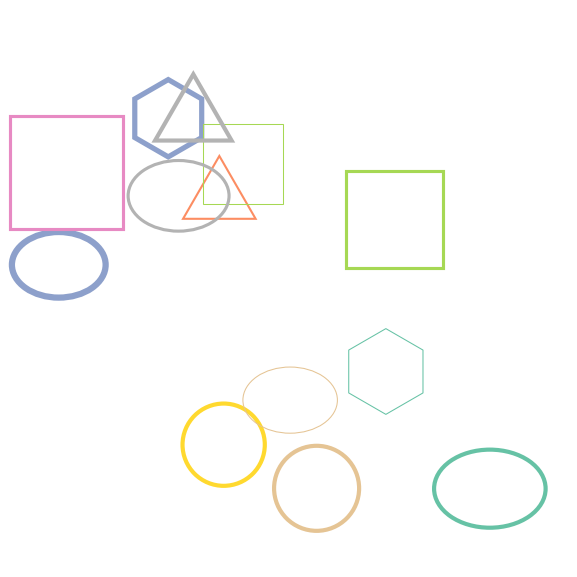[{"shape": "oval", "thickness": 2, "radius": 0.48, "center": [0.848, 0.153]}, {"shape": "hexagon", "thickness": 0.5, "radius": 0.37, "center": [0.668, 0.356]}, {"shape": "triangle", "thickness": 1, "radius": 0.36, "center": [0.38, 0.657]}, {"shape": "oval", "thickness": 3, "radius": 0.41, "center": [0.102, 0.541]}, {"shape": "hexagon", "thickness": 2.5, "radius": 0.33, "center": [0.291, 0.794]}, {"shape": "square", "thickness": 1.5, "radius": 0.49, "center": [0.115, 0.701]}, {"shape": "square", "thickness": 0.5, "radius": 0.35, "center": [0.421, 0.715]}, {"shape": "square", "thickness": 1.5, "radius": 0.42, "center": [0.683, 0.62]}, {"shape": "circle", "thickness": 2, "radius": 0.36, "center": [0.387, 0.229]}, {"shape": "circle", "thickness": 2, "radius": 0.37, "center": [0.548, 0.154]}, {"shape": "oval", "thickness": 0.5, "radius": 0.41, "center": [0.502, 0.306]}, {"shape": "oval", "thickness": 1.5, "radius": 0.44, "center": [0.309, 0.66]}, {"shape": "triangle", "thickness": 2, "radius": 0.38, "center": [0.335, 0.794]}]